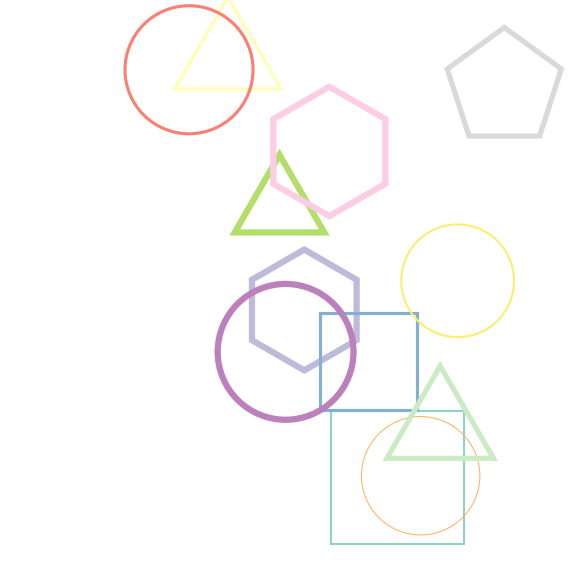[{"shape": "square", "thickness": 1, "radius": 0.58, "center": [0.689, 0.173]}, {"shape": "triangle", "thickness": 1.5, "radius": 0.53, "center": [0.395, 0.898]}, {"shape": "hexagon", "thickness": 3, "radius": 0.52, "center": [0.527, 0.462]}, {"shape": "circle", "thickness": 1.5, "radius": 0.55, "center": [0.327, 0.878]}, {"shape": "square", "thickness": 1.5, "radius": 0.42, "center": [0.639, 0.373]}, {"shape": "circle", "thickness": 0.5, "radius": 0.51, "center": [0.728, 0.175]}, {"shape": "triangle", "thickness": 3, "radius": 0.45, "center": [0.484, 0.641]}, {"shape": "hexagon", "thickness": 3, "radius": 0.56, "center": [0.57, 0.737]}, {"shape": "pentagon", "thickness": 2.5, "radius": 0.52, "center": [0.873, 0.848]}, {"shape": "circle", "thickness": 3, "radius": 0.59, "center": [0.495, 0.39]}, {"shape": "triangle", "thickness": 2.5, "radius": 0.53, "center": [0.762, 0.259]}, {"shape": "circle", "thickness": 1, "radius": 0.49, "center": [0.792, 0.513]}]